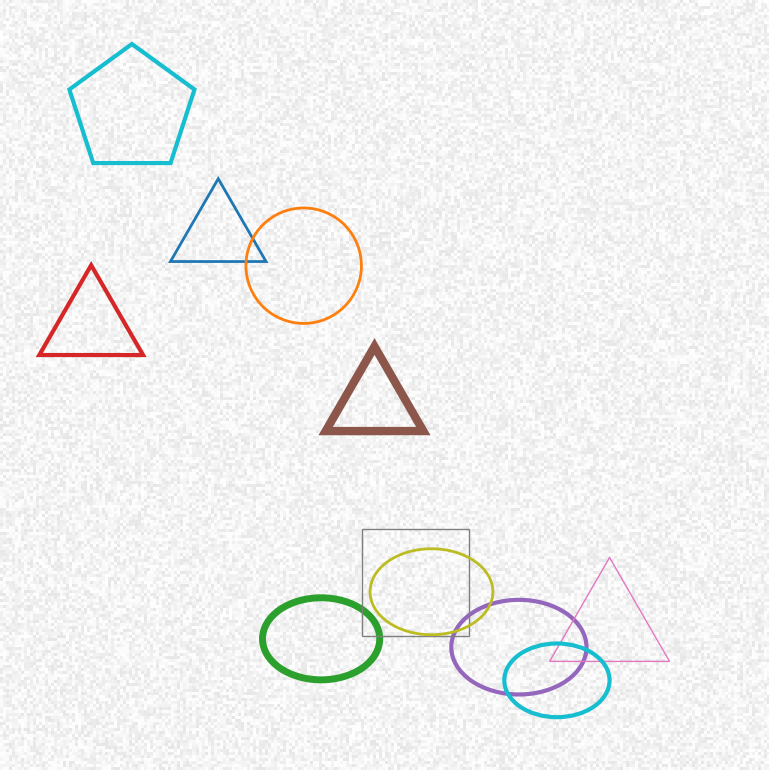[{"shape": "triangle", "thickness": 1, "radius": 0.36, "center": [0.283, 0.696]}, {"shape": "circle", "thickness": 1, "radius": 0.37, "center": [0.394, 0.655]}, {"shape": "oval", "thickness": 2.5, "radius": 0.38, "center": [0.417, 0.17]}, {"shape": "triangle", "thickness": 1.5, "radius": 0.39, "center": [0.118, 0.578]}, {"shape": "oval", "thickness": 1.5, "radius": 0.44, "center": [0.674, 0.16]}, {"shape": "triangle", "thickness": 3, "radius": 0.37, "center": [0.486, 0.477]}, {"shape": "triangle", "thickness": 0.5, "radius": 0.45, "center": [0.792, 0.186]}, {"shape": "square", "thickness": 0.5, "radius": 0.35, "center": [0.54, 0.243]}, {"shape": "oval", "thickness": 1, "radius": 0.4, "center": [0.56, 0.232]}, {"shape": "oval", "thickness": 1.5, "radius": 0.34, "center": [0.723, 0.116]}, {"shape": "pentagon", "thickness": 1.5, "radius": 0.43, "center": [0.171, 0.857]}]